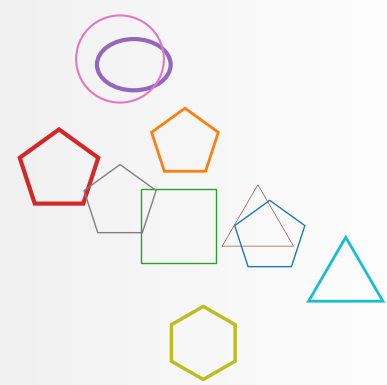[{"shape": "pentagon", "thickness": 1, "radius": 0.48, "center": [0.696, 0.384]}, {"shape": "pentagon", "thickness": 2, "radius": 0.45, "center": [0.477, 0.628]}, {"shape": "square", "thickness": 1, "radius": 0.49, "center": [0.46, 0.413]}, {"shape": "pentagon", "thickness": 3, "radius": 0.53, "center": [0.152, 0.557]}, {"shape": "oval", "thickness": 3, "radius": 0.48, "center": [0.345, 0.832]}, {"shape": "triangle", "thickness": 0.5, "radius": 0.53, "center": [0.665, 0.414]}, {"shape": "circle", "thickness": 1.5, "radius": 0.57, "center": [0.31, 0.847]}, {"shape": "pentagon", "thickness": 1, "radius": 0.49, "center": [0.31, 0.475]}, {"shape": "hexagon", "thickness": 2.5, "radius": 0.47, "center": [0.525, 0.109]}, {"shape": "triangle", "thickness": 2, "radius": 0.55, "center": [0.892, 0.273]}]